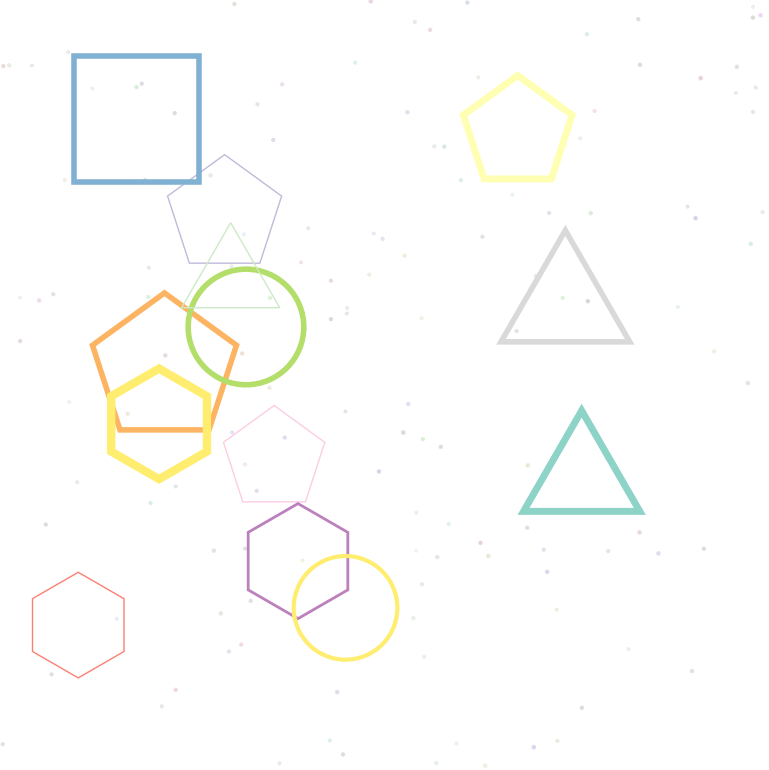[{"shape": "triangle", "thickness": 2.5, "radius": 0.44, "center": [0.755, 0.379]}, {"shape": "pentagon", "thickness": 2.5, "radius": 0.37, "center": [0.672, 0.828]}, {"shape": "pentagon", "thickness": 0.5, "radius": 0.39, "center": [0.292, 0.721]}, {"shape": "hexagon", "thickness": 0.5, "radius": 0.34, "center": [0.102, 0.188]}, {"shape": "square", "thickness": 2, "radius": 0.41, "center": [0.177, 0.845]}, {"shape": "pentagon", "thickness": 2, "radius": 0.49, "center": [0.214, 0.521]}, {"shape": "circle", "thickness": 2, "radius": 0.38, "center": [0.319, 0.575]}, {"shape": "pentagon", "thickness": 0.5, "radius": 0.35, "center": [0.356, 0.404]}, {"shape": "triangle", "thickness": 2, "radius": 0.48, "center": [0.734, 0.604]}, {"shape": "hexagon", "thickness": 1, "radius": 0.37, "center": [0.387, 0.271]}, {"shape": "triangle", "thickness": 0.5, "radius": 0.37, "center": [0.3, 0.637]}, {"shape": "hexagon", "thickness": 3, "radius": 0.36, "center": [0.207, 0.45]}, {"shape": "circle", "thickness": 1.5, "radius": 0.34, "center": [0.449, 0.211]}]